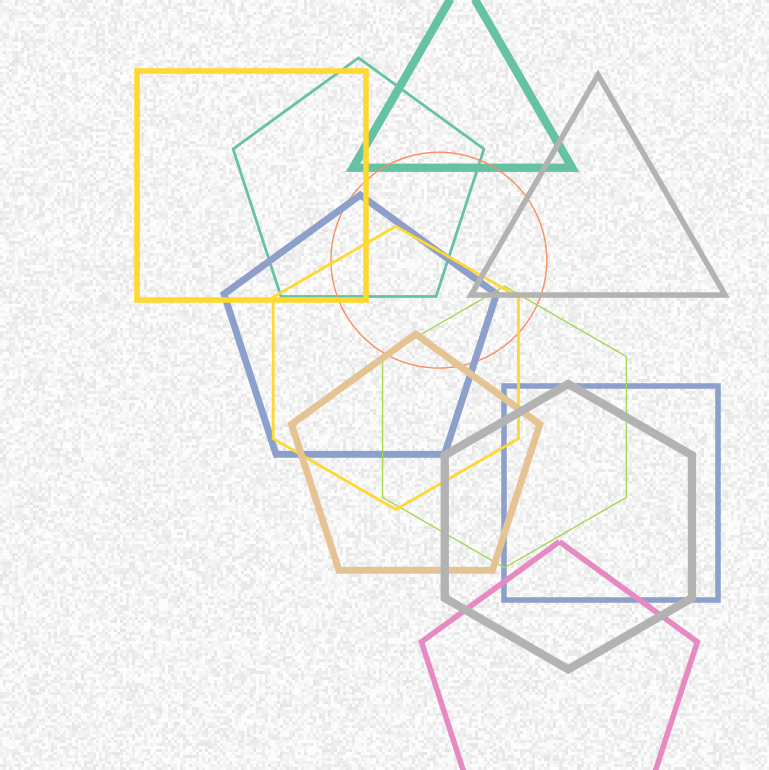[{"shape": "triangle", "thickness": 3, "radius": 0.82, "center": [0.601, 0.864]}, {"shape": "pentagon", "thickness": 1, "radius": 0.86, "center": [0.466, 0.754]}, {"shape": "circle", "thickness": 0.5, "radius": 0.7, "center": [0.57, 0.662]}, {"shape": "square", "thickness": 2, "radius": 0.69, "center": [0.794, 0.359]}, {"shape": "pentagon", "thickness": 2.5, "radius": 0.93, "center": [0.468, 0.561]}, {"shape": "pentagon", "thickness": 2, "radius": 0.94, "center": [0.726, 0.108]}, {"shape": "hexagon", "thickness": 0.5, "radius": 0.91, "center": [0.655, 0.446]}, {"shape": "hexagon", "thickness": 1, "radius": 0.92, "center": [0.514, 0.522]}, {"shape": "square", "thickness": 2, "radius": 0.74, "center": [0.327, 0.759]}, {"shape": "pentagon", "thickness": 2.5, "radius": 0.85, "center": [0.54, 0.397]}, {"shape": "triangle", "thickness": 2, "radius": 0.95, "center": [0.777, 0.712]}, {"shape": "hexagon", "thickness": 3, "radius": 0.93, "center": [0.738, 0.316]}]